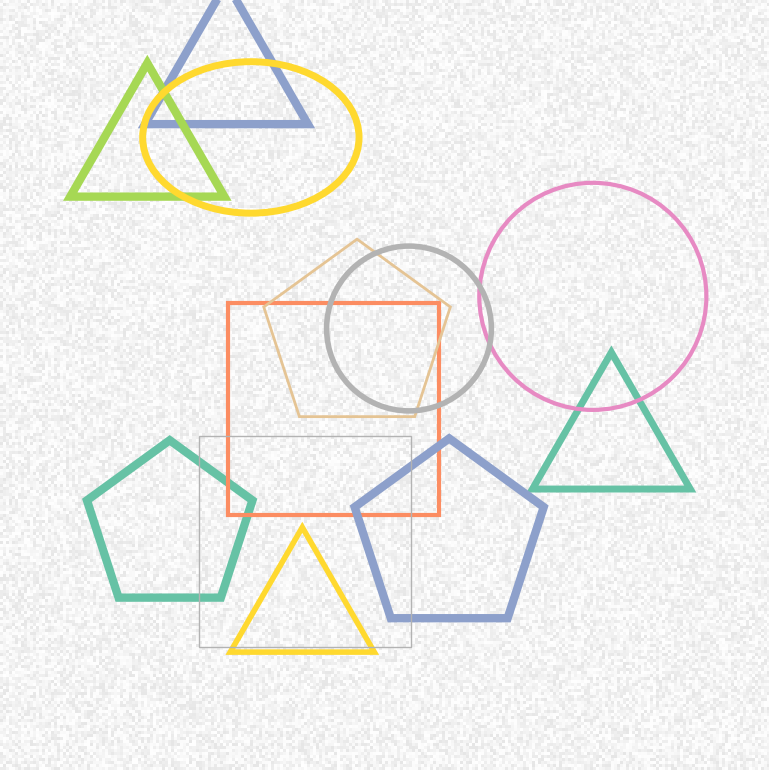[{"shape": "pentagon", "thickness": 3, "radius": 0.57, "center": [0.22, 0.315]}, {"shape": "triangle", "thickness": 2.5, "radius": 0.59, "center": [0.794, 0.424]}, {"shape": "square", "thickness": 1.5, "radius": 0.69, "center": [0.433, 0.469]}, {"shape": "triangle", "thickness": 3, "radius": 0.61, "center": [0.294, 0.9]}, {"shape": "pentagon", "thickness": 3, "radius": 0.65, "center": [0.583, 0.302]}, {"shape": "circle", "thickness": 1.5, "radius": 0.74, "center": [0.77, 0.615]}, {"shape": "triangle", "thickness": 3, "radius": 0.58, "center": [0.191, 0.802]}, {"shape": "triangle", "thickness": 2, "radius": 0.54, "center": [0.393, 0.207]}, {"shape": "oval", "thickness": 2.5, "radius": 0.7, "center": [0.326, 0.822]}, {"shape": "pentagon", "thickness": 1, "radius": 0.64, "center": [0.464, 0.562]}, {"shape": "circle", "thickness": 2, "radius": 0.54, "center": [0.531, 0.573]}, {"shape": "square", "thickness": 0.5, "radius": 0.69, "center": [0.396, 0.296]}]